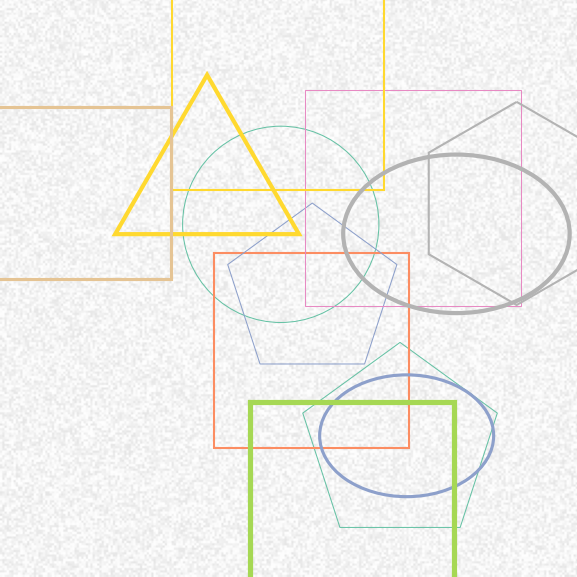[{"shape": "circle", "thickness": 0.5, "radius": 0.85, "center": [0.486, 0.611]}, {"shape": "pentagon", "thickness": 0.5, "radius": 0.89, "center": [0.693, 0.229]}, {"shape": "square", "thickness": 1, "radius": 0.84, "center": [0.54, 0.393]}, {"shape": "pentagon", "thickness": 0.5, "radius": 0.77, "center": [0.541, 0.493]}, {"shape": "oval", "thickness": 1.5, "radius": 0.75, "center": [0.704, 0.245]}, {"shape": "square", "thickness": 0.5, "radius": 0.93, "center": [0.715, 0.657]}, {"shape": "square", "thickness": 2.5, "radius": 0.88, "center": [0.61, 0.127]}, {"shape": "square", "thickness": 1, "radius": 0.92, "center": [0.482, 0.854]}, {"shape": "triangle", "thickness": 2, "radius": 0.92, "center": [0.359, 0.686]}, {"shape": "square", "thickness": 1.5, "radius": 0.75, "center": [0.147, 0.664]}, {"shape": "oval", "thickness": 2, "radius": 0.98, "center": [0.79, 0.594]}, {"shape": "hexagon", "thickness": 1, "radius": 0.88, "center": [0.895, 0.647]}]